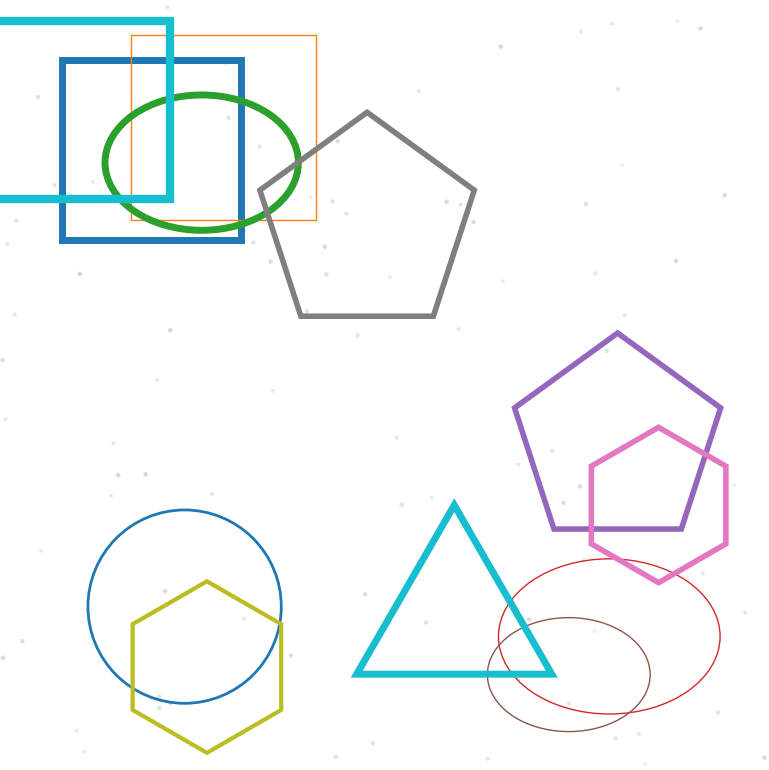[{"shape": "circle", "thickness": 1, "radius": 0.63, "center": [0.24, 0.212]}, {"shape": "square", "thickness": 2.5, "radius": 0.58, "center": [0.197, 0.805]}, {"shape": "square", "thickness": 0.5, "radius": 0.6, "center": [0.29, 0.835]}, {"shape": "oval", "thickness": 2.5, "radius": 0.63, "center": [0.262, 0.789]}, {"shape": "oval", "thickness": 0.5, "radius": 0.72, "center": [0.791, 0.173]}, {"shape": "pentagon", "thickness": 2, "radius": 0.7, "center": [0.802, 0.427]}, {"shape": "oval", "thickness": 0.5, "radius": 0.53, "center": [0.739, 0.124]}, {"shape": "hexagon", "thickness": 2, "radius": 0.5, "center": [0.855, 0.344]}, {"shape": "pentagon", "thickness": 2, "radius": 0.73, "center": [0.477, 0.708]}, {"shape": "hexagon", "thickness": 1.5, "radius": 0.56, "center": [0.269, 0.134]}, {"shape": "square", "thickness": 3, "radius": 0.58, "center": [0.105, 0.857]}, {"shape": "triangle", "thickness": 2.5, "radius": 0.73, "center": [0.59, 0.198]}]